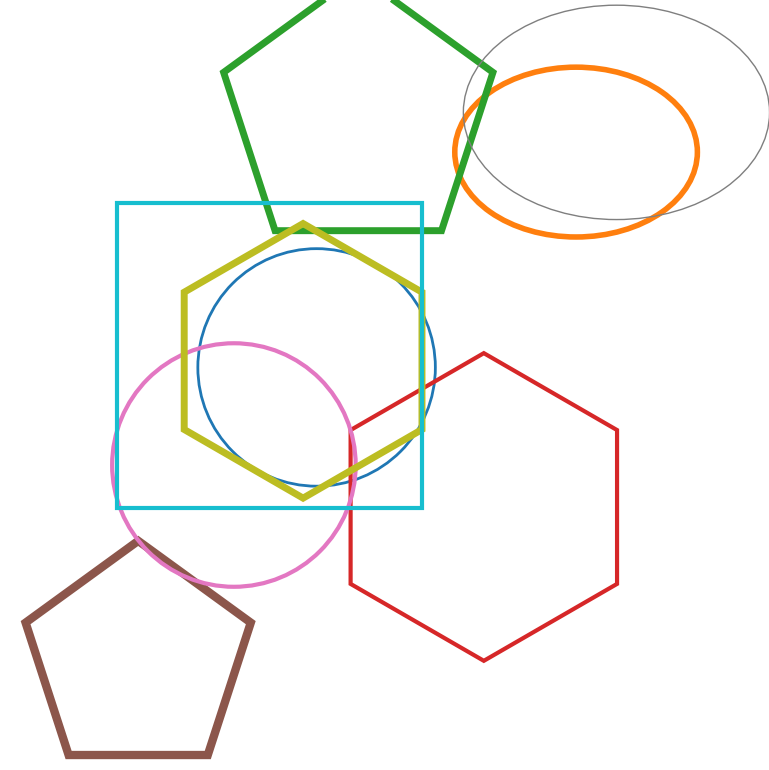[{"shape": "circle", "thickness": 1, "radius": 0.77, "center": [0.411, 0.523]}, {"shape": "oval", "thickness": 2, "radius": 0.79, "center": [0.748, 0.802]}, {"shape": "pentagon", "thickness": 2.5, "radius": 0.92, "center": [0.465, 0.849]}, {"shape": "hexagon", "thickness": 1.5, "radius": 1.0, "center": [0.628, 0.342]}, {"shape": "pentagon", "thickness": 3, "radius": 0.77, "center": [0.179, 0.144]}, {"shape": "circle", "thickness": 1.5, "radius": 0.79, "center": [0.304, 0.396]}, {"shape": "oval", "thickness": 0.5, "radius": 0.99, "center": [0.801, 0.854]}, {"shape": "hexagon", "thickness": 2.5, "radius": 0.89, "center": [0.394, 0.531]}, {"shape": "square", "thickness": 1.5, "radius": 0.99, "center": [0.35, 0.539]}]